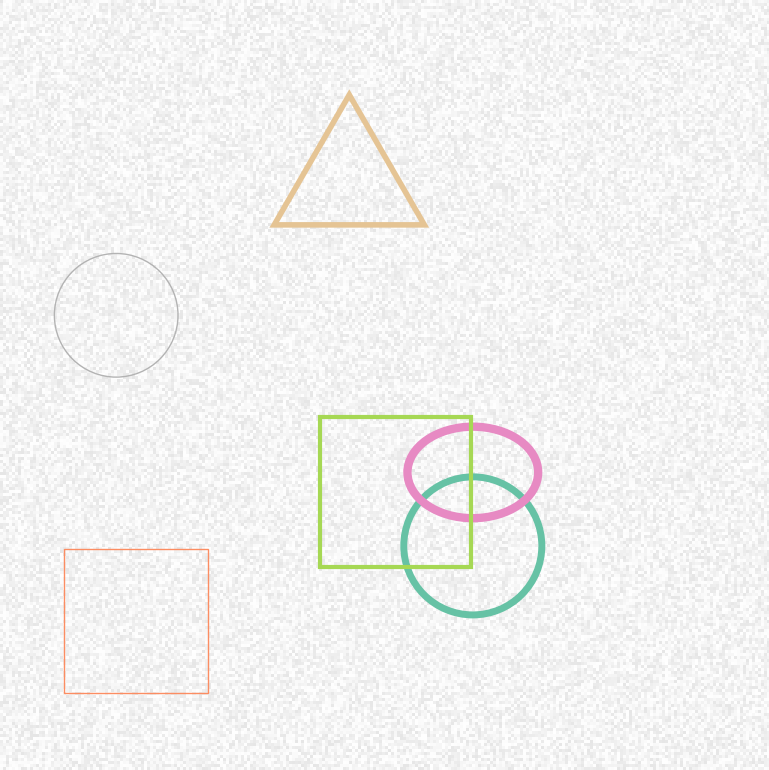[{"shape": "circle", "thickness": 2.5, "radius": 0.45, "center": [0.614, 0.291]}, {"shape": "square", "thickness": 0.5, "radius": 0.47, "center": [0.176, 0.193]}, {"shape": "oval", "thickness": 3, "radius": 0.42, "center": [0.614, 0.386]}, {"shape": "square", "thickness": 1.5, "radius": 0.49, "center": [0.514, 0.361]}, {"shape": "triangle", "thickness": 2, "radius": 0.56, "center": [0.454, 0.764]}, {"shape": "circle", "thickness": 0.5, "radius": 0.4, "center": [0.151, 0.591]}]